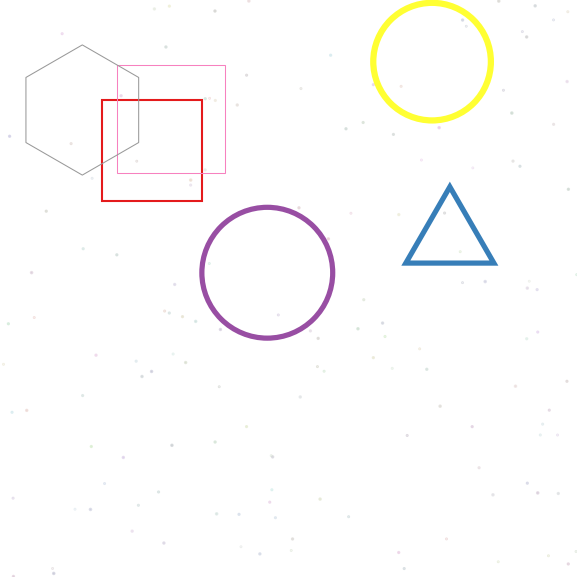[{"shape": "square", "thickness": 1, "radius": 0.44, "center": [0.263, 0.738]}, {"shape": "triangle", "thickness": 2.5, "radius": 0.44, "center": [0.779, 0.588]}, {"shape": "circle", "thickness": 2.5, "radius": 0.57, "center": [0.463, 0.527]}, {"shape": "circle", "thickness": 3, "radius": 0.51, "center": [0.748, 0.892]}, {"shape": "square", "thickness": 0.5, "radius": 0.47, "center": [0.296, 0.793]}, {"shape": "hexagon", "thickness": 0.5, "radius": 0.56, "center": [0.143, 0.809]}]